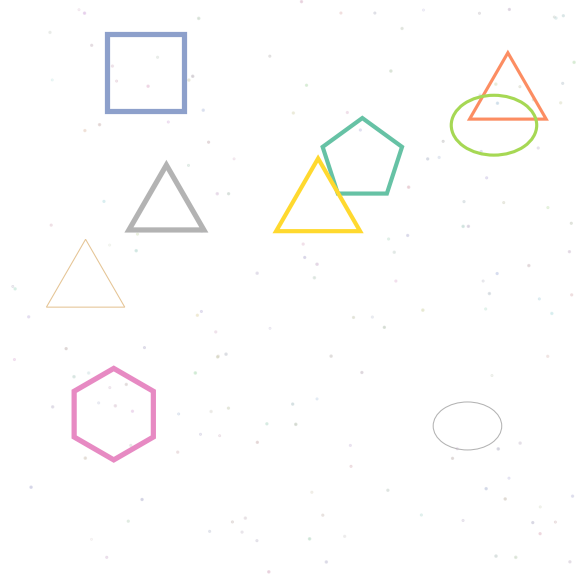[{"shape": "pentagon", "thickness": 2, "radius": 0.36, "center": [0.627, 0.722]}, {"shape": "triangle", "thickness": 1.5, "radius": 0.38, "center": [0.879, 0.831]}, {"shape": "square", "thickness": 2.5, "radius": 0.33, "center": [0.252, 0.874]}, {"shape": "hexagon", "thickness": 2.5, "radius": 0.4, "center": [0.197, 0.282]}, {"shape": "oval", "thickness": 1.5, "radius": 0.37, "center": [0.855, 0.782]}, {"shape": "triangle", "thickness": 2, "radius": 0.42, "center": [0.551, 0.641]}, {"shape": "triangle", "thickness": 0.5, "radius": 0.39, "center": [0.148, 0.506]}, {"shape": "triangle", "thickness": 2.5, "radius": 0.37, "center": [0.288, 0.638]}, {"shape": "oval", "thickness": 0.5, "radius": 0.3, "center": [0.809, 0.262]}]